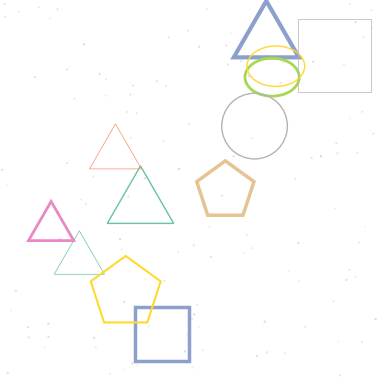[{"shape": "triangle", "thickness": 0.5, "radius": 0.38, "center": [0.206, 0.325]}, {"shape": "triangle", "thickness": 1, "radius": 0.5, "center": [0.365, 0.469]}, {"shape": "triangle", "thickness": 0.5, "radius": 0.39, "center": [0.3, 0.6]}, {"shape": "triangle", "thickness": 3, "radius": 0.49, "center": [0.692, 0.9]}, {"shape": "square", "thickness": 2.5, "radius": 0.35, "center": [0.42, 0.133]}, {"shape": "triangle", "thickness": 2, "radius": 0.34, "center": [0.133, 0.409]}, {"shape": "oval", "thickness": 2, "radius": 0.35, "center": [0.707, 0.8]}, {"shape": "pentagon", "thickness": 1.5, "radius": 0.48, "center": [0.327, 0.24]}, {"shape": "oval", "thickness": 1, "radius": 0.38, "center": [0.716, 0.828]}, {"shape": "pentagon", "thickness": 2.5, "radius": 0.39, "center": [0.585, 0.504]}, {"shape": "circle", "thickness": 1, "radius": 0.43, "center": [0.661, 0.672]}, {"shape": "square", "thickness": 0.5, "radius": 0.47, "center": [0.869, 0.855]}]